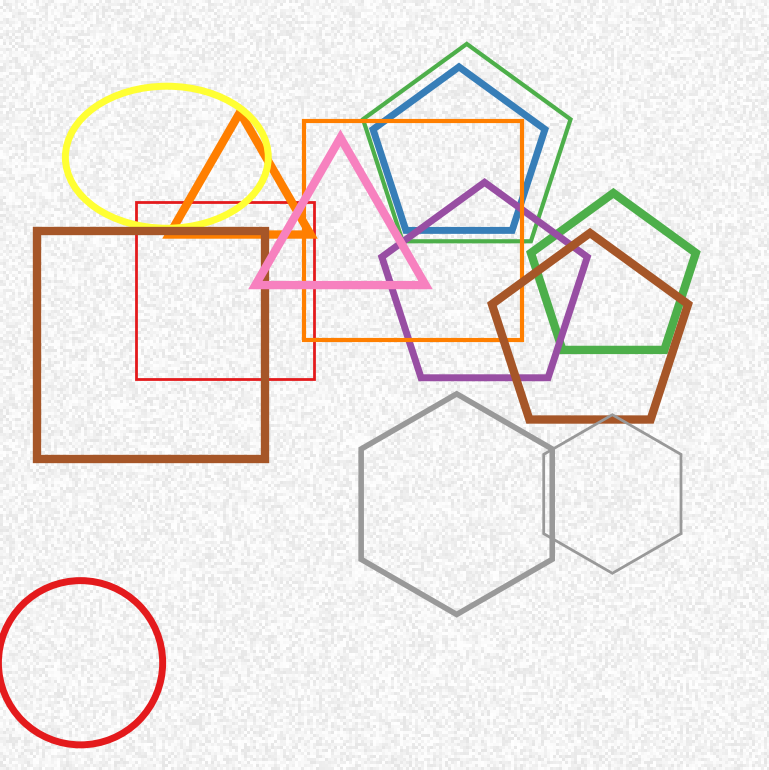[{"shape": "circle", "thickness": 2.5, "radius": 0.53, "center": [0.105, 0.139]}, {"shape": "square", "thickness": 1, "radius": 0.58, "center": [0.292, 0.623]}, {"shape": "pentagon", "thickness": 2.5, "radius": 0.59, "center": [0.596, 0.796]}, {"shape": "pentagon", "thickness": 1.5, "radius": 0.71, "center": [0.606, 0.801]}, {"shape": "pentagon", "thickness": 3, "radius": 0.56, "center": [0.797, 0.637]}, {"shape": "pentagon", "thickness": 2.5, "radius": 0.7, "center": [0.629, 0.623]}, {"shape": "square", "thickness": 1.5, "radius": 0.71, "center": [0.536, 0.7]}, {"shape": "triangle", "thickness": 3, "radius": 0.53, "center": [0.312, 0.748]}, {"shape": "oval", "thickness": 2.5, "radius": 0.66, "center": [0.217, 0.796]}, {"shape": "square", "thickness": 3, "radius": 0.74, "center": [0.196, 0.552]}, {"shape": "pentagon", "thickness": 3, "radius": 0.67, "center": [0.766, 0.564]}, {"shape": "triangle", "thickness": 3, "radius": 0.64, "center": [0.442, 0.694]}, {"shape": "hexagon", "thickness": 2, "radius": 0.72, "center": [0.593, 0.345]}, {"shape": "hexagon", "thickness": 1, "radius": 0.51, "center": [0.795, 0.358]}]